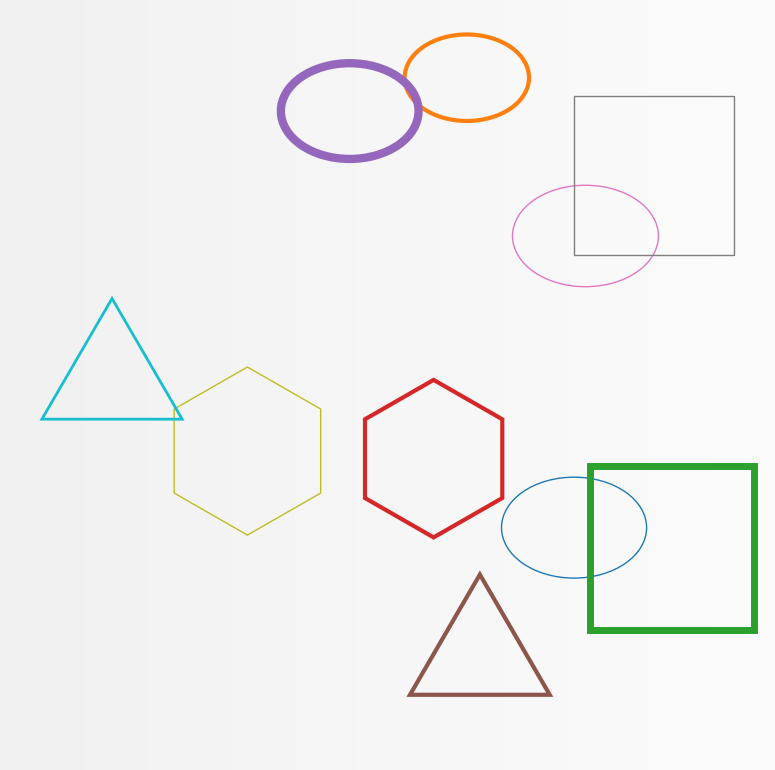[{"shape": "oval", "thickness": 0.5, "radius": 0.47, "center": [0.741, 0.315]}, {"shape": "oval", "thickness": 1.5, "radius": 0.4, "center": [0.602, 0.899]}, {"shape": "square", "thickness": 2.5, "radius": 0.53, "center": [0.867, 0.288]}, {"shape": "hexagon", "thickness": 1.5, "radius": 0.51, "center": [0.56, 0.404]}, {"shape": "oval", "thickness": 3, "radius": 0.44, "center": [0.451, 0.856]}, {"shape": "triangle", "thickness": 1.5, "radius": 0.52, "center": [0.619, 0.15]}, {"shape": "oval", "thickness": 0.5, "radius": 0.47, "center": [0.755, 0.694]}, {"shape": "square", "thickness": 0.5, "radius": 0.52, "center": [0.843, 0.772]}, {"shape": "hexagon", "thickness": 0.5, "radius": 0.55, "center": [0.319, 0.414]}, {"shape": "triangle", "thickness": 1, "radius": 0.52, "center": [0.145, 0.508]}]